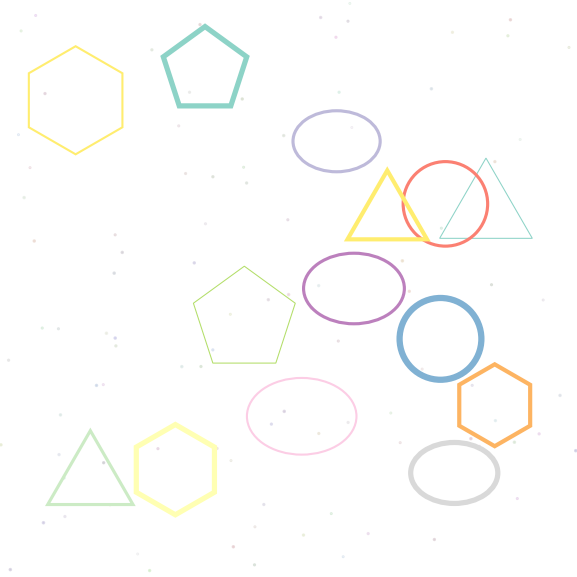[{"shape": "triangle", "thickness": 0.5, "radius": 0.46, "center": [0.842, 0.633]}, {"shape": "pentagon", "thickness": 2.5, "radius": 0.38, "center": [0.355, 0.877]}, {"shape": "hexagon", "thickness": 2.5, "radius": 0.39, "center": [0.304, 0.186]}, {"shape": "oval", "thickness": 1.5, "radius": 0.38, "center": [0.583, 0.755]}, {"shape": "circle", "thickness": 1.5, "radius": 0.37, "center": [0.771, 0.646]}, {"shape": "circle", "thickness": 3, "radius": 0.35, "center": [0.763, 0.412]}, {"shape": "hexagon", "thickness": 2, "radius": 0.35, "center": [0.857, 0.297]}, {"shape": "pentagon", "thickness": 0.5, "radius": 0.46, "center": [0.423, 0.445]}, {"shape": "oval", "thickness": 1, "radius": 0.47, "center": [0.522, 0.278]}, {"shape": "oval", "thickness": 2.5, "radius": 0.38, "center": [0.787, 0.18]}, {"shape": "oval", "thickness": 1.5, "radius": 0.44, "center": [0.613, 0.5]}, {"shape": "triangle", "thickness": 1.5, "radius": 0.43, "center": [0.156, 0.168]}, {"shape": "triangle", "thickness": 2, "radius": 0.4, "center": [0.671, 0.624]}, {"shape": "hexagon", "thickness": 1, "radius": 0.47, "center": [0.131, 0.826]}]